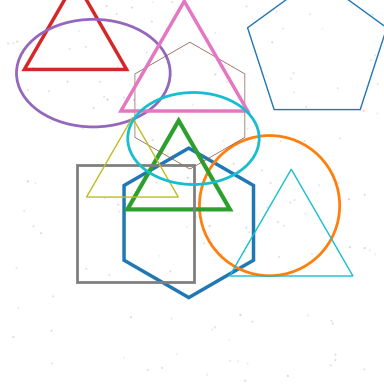[{"shape": "pentagon", "thickness": 1, "radius": 0.95, "center": [0.824, 0.869]}, {"shape": "hexagon", "thickness": 2.5, "radius": 0.97, "center": [0.49, 0.421]}, {"shape": "circle", "thickness": 2, "radius": 0.91, "center": [0.7, 0.466]}, {"shape": "triangle", "thickness": 3, "radius": 0.77, "center": [0.464, 0.533]}, {"shape": "triangle", "thickness": 2.5, "radius": 0.77, "center": [0.196, 0.896]}, {"shape": "oval", "thickness": 2, "radius": 1.0, "center": [0.242, 0.81]}, {"shape": "hexagon", "thickness": 0.5, "radius": 0.82, "center": [0.493, 0.726]}, {"shape": "triangle", "thickness": 2.5, "radius": 0.95, "center": [0.479, 0.807]}, {"shape": "square", "thickness": 2, "radius": 0.76, "center": [0.351, 0.419]}, {"shape": "triangle", "thickness": 1, "radius": 0.69, "center": [0.344, 0.557]}, {"shape": "oval", "thickness": 2, "radius": 0.85, "center": [0.503, 0.64]}, {"shape": "triangle", "thickness": 1, "radius": 0.92, "center": [0.757, 0.376]}]